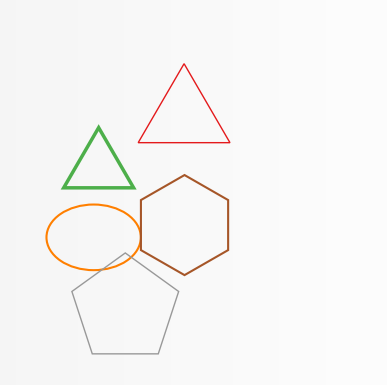[{"shape": "triangle", "thickness": 1, "radius": 0.68, "center": [0.475, 0.698]}, {"shape": "triangle", "thickness": 2.5, "radius": 0.52, "center": [0.255, 0.564]}, {"shape": "oval", "thickness": 1.5, "radius": 0.61, "center": [0.242, 0.384]}, {"shape": "hexagon", "thickness": 1.5, "radius": 0.65, "center": [0.476, 0.415]}, {"shape": "pentagon", "thickness": 1, "radius": 0.72, "center": [0.323, 0.198]}]